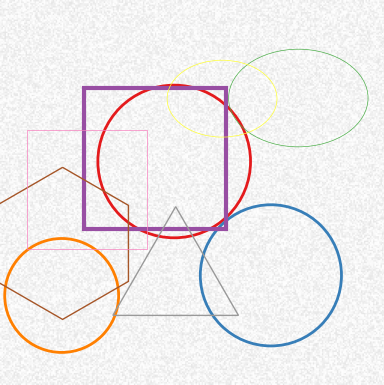[{"shape": "circle", "thickness": 2, "radius": 0.99, "center": [0.452, 0.581]}, {"shape": "circle", "thickness": 2, "radius": 0.92, "center": [0.704, 0.285]}, {"shape": "oval", "thickness": 0.5, "radius": 0.91, "center": [0.775, 0.745]}, {"shape": "square", "thickness": 3, "radius": 0.92, "center": [0.402, 0.588]}, {"shape": "circle", "thickness": 2, "radius": 0.74, "center": [0.16, 0.233]}, {"shape": "oval", "thickness": 0.5, "radius": 0.71, "center": [0.577, 0.744]}, {"shape": "hexagon", "thickness": 1, "radius": 0.99, "center": [0.163, 0.368]}, {"shape": "square", "thickness": 0.5, "radius": 0.78, "center": [0.226, 0.508]}, {"shape": "triangle", "thickness": 1, "radius": 0.94, "center": [0.456, 0.275]}]